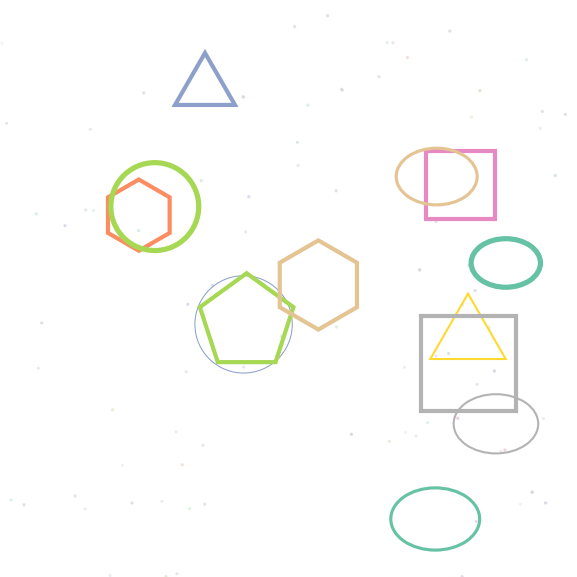[{"shape": "oval", "thickness": 1.5, "radius": 0.38, "center": [0.754, 0.1]}, {"shape": "oval", "thickness": 2.5, "radius": 0.3, "center": [0.876, 0.544]}, {"shape": "hexagon", "thickness": 2, "radius": 0.31, "center": [0.24, 0.627]}, {"shape": "circle", "thickness": 0.5, "radius": 0.42, "center": [0.422, 0.437]}, {"shape": "triangle", "thickness": 2, "radius": 0.3, "center": [0.355, 0.847]}, {"shape": "square", "thickness": 2, "radius": 0.3, "center": [0.797, 0.678]}, {"shape": "circle", "thickness": 2.5, "radius": 0.38, "center": [0.268, 0.641]}, {"shape": "pentagon", "thickness": 2, "radius": 0.43, "center": [0.427, 0.441]}, {"shape": "triangle", "thickness": 1, "radius": 0.38, "center": [0.81, 0.415]}, {"shape": "hexagon", "thickness": 2, "radius": 0.39, "center": [0.551, 0.506]}, {"shape": "oval", "thickness": 1.5, "radius": 0.35, "center": [0.756, 0.693]}, {"shape": "square", "thickness": 2, "radius": 0.41, "center": [0.811, 0.37]}, {"shape": "oval", "thickness": 1, "radius": 0.37, "center": [0.859, 0.265]}]